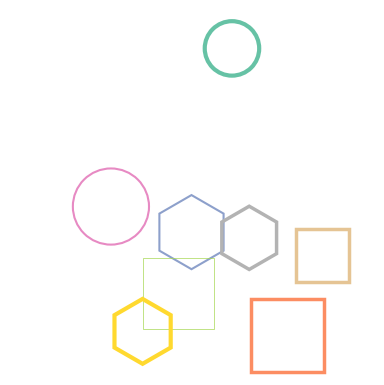[{"shape": "circle", "thickness": 3, "radius": 0.35, "center": [0.603, 0.874]}, {"shape": "square", "thickness": 2.5, "radius": 0.48, "center": [0.747, 0.129]}, {"shape": "hexagon", "thickness": 1.5, "radius": 0.48, "center": [0.497, 0.397]}, {"shape": "circle", "thickness": 1.5, "radius": 0.49, "center": [0.288, 0.464]}, {"shape": "square", "thickness": 0.5, "radius": 0.46, "center": [0.464, 0.237]}, {"shape": "hexagon", "thickness": 3, "radius": 0.42, "center": [0.37, 0.139]}, {"shape": "square", "thickness": 2.5, "radius": 0.34, "center": [0.838, 0.337]}, {"shape": "hexagon", "thickness": 2.5, "radius": 0.41, "center": [0.647, 0.382]}]